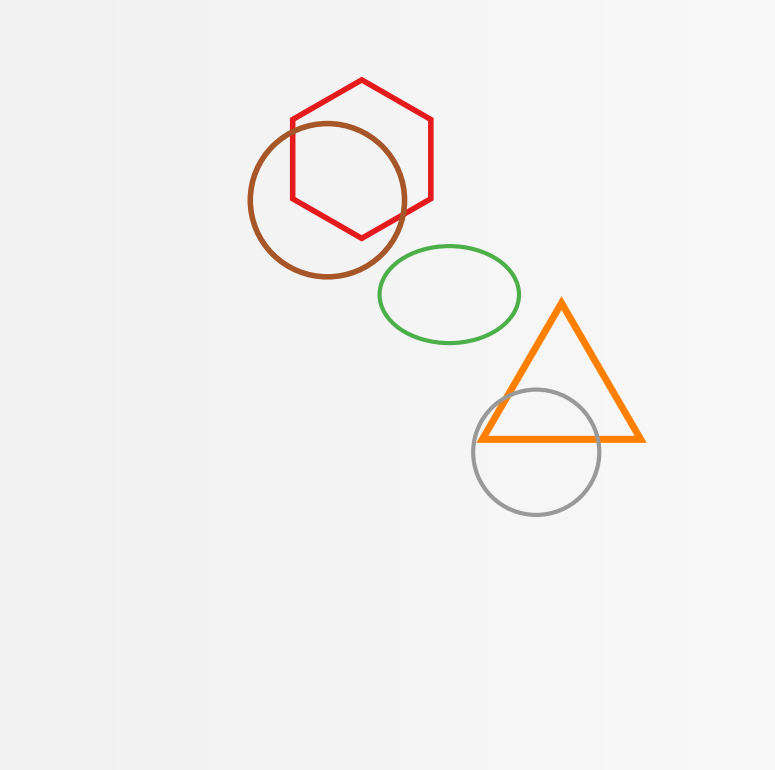[{"shape": "hexagon", "thickness": 2, "radius": 0.51, "center": [0.467, 0.793]}, {"shape": "oval", "thickness": 1.5, "radius": 0.45, "center": [0.58, 0.617]}, {"shape": "triangle", "thickness": 2.5, "radius": 0.59, "center": [0.725, 0.488]}, {"shape": "circle", "thickness": 2, "radius": 0.5, "center": [0.422, 0.74]}, {"shape": "circle", "thickness": 1.5, "radius": 0.41, "center": [0.692, 0.413]}]